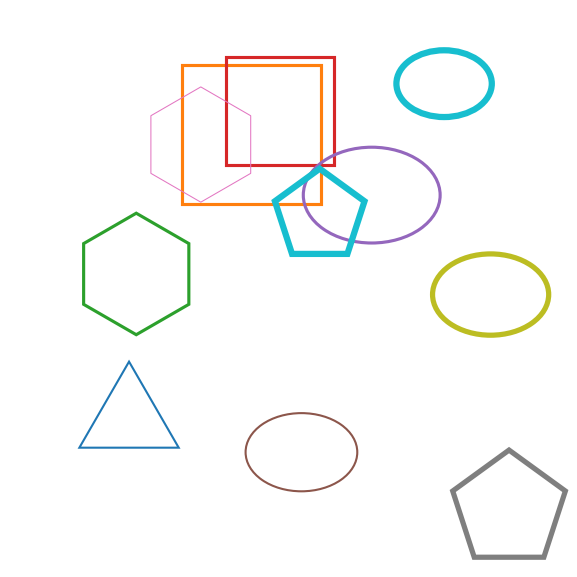[{"shape": "triangle", "thickness": 1, "radius": 0.5, "center": [0.223, 0.274]}, {"shape": "square", "thickness": 1.5, "radius": 0.6, "center": [0.435, 0.766]}, {"shape": "hexagon", "thickness": 1.5, "radius": 0.53, "center": [0.236, 0.525]}, {"shape": "square", "thickness": 1.5, "radius": 0.47, "center": [0.485, 0.807]}, {"shape": "oval", "thickness": 1.5, "radius": 0.59, "center": [0.644, 0.661]}, {"shape": "oval", "thickness": 1, "radius": 0.48, "center": [0.522, 0.216]}, {"shape": "hexagon", "thickness": 0.5, "radius": 0.5, "center": [0.348, 0.749]}, {"shape": "pentagon", "thickness": 2.5, "radius": 0.51, "center": [0.881, 0.117]}, {"shape": "oval", "thickness": 2.5, "radius": 0.5, "center": [0.85, 0.489]}, {"shape": "pentagon", "thickness": 3, "radius": 0.41, "center": [0.554, 0.625]}, {"shape": "oval", "thickness": 3, "radius": 0.41, "center": [0.769, 0.854]}]